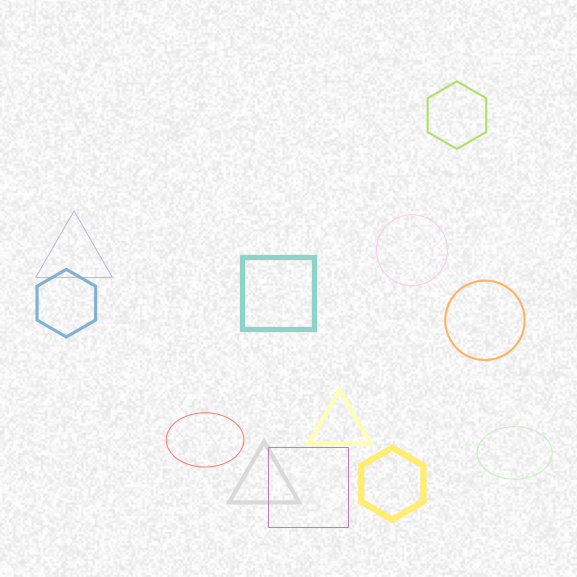[{"shape": "square", "thickness": 2.5, "radius": 0.31, "center": [0.481, 0.492]}, {"shape": "triangle", "thickness": 2, "radius": 0.31, "center": [0.588, 0.262]}, {"shape": "triangle", "thickness": 0.5, "radius": 0.38, "center": [0.128, 0.557]}, {"shape": "oval", "thickness": 0.5, "radius": 0.34, "center": [0.355, 0.237]}, {"shape": "hexagon", "thickness": 1.5, "radius": 0.29, "center": [0.115, 0.474]}, {"shape": "circle", "thickness": 1, "radius": 0.34, "center": [0.84, 0.445]}, {"shape": "hexagon", "thickness": 1, "radius": 0.29, "center": [0.791, 0.8]}, {"shape": "circle", "thickness": 0.5, "radius": 0.31, "center": [0.713, 0.566]}, {"shape": "triangle", "thickness": 2, "radius": 0.35, "center": [0.457, 0.164]}, {"shape": "square", "thickness": 0.5, "radius": 0.35, "center": [0.533, 0.156]}, {"shape": "oval", "thickness": 0.5, "radius": 0.33, "center": [0.891, 0.215]}, {"shape": "hexagon", "thickness": 3, "radius": 0.31, "center": [0.679, 0.162]}]